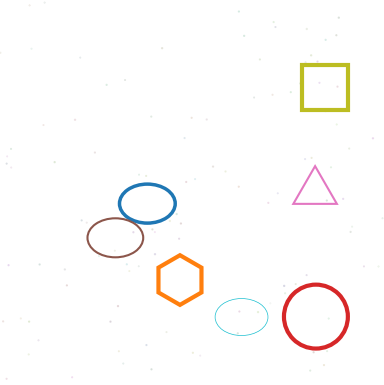[{"shape": "oval", "thickness": 2.5, "radius": 0.36, "center": [0.383, 0.471]}, {"shape": "hexagon", "thickness": 3, "radius": 0.32, "center": [0.467, 0.273]}, {"shape": "circle", "thickness": 3, "radius": 0.42, "center": [0.821, 0.178]}, {"shape": "oval", "thickness": 1.5, "radius": 0.36, "center": [0.3, 0.382]}, {"shape": "triangle", "thickness": 1.5, "radius": 0.33, "center": [0.818, 0.503]}, {"shape": "square", "thickness": 3, "radius": 0.29, "center": [0.844, 0.772]}, {"shape": "oval", "thickness": 0.5, "radius": 0.34, "center": [0.627, 0.177]}]